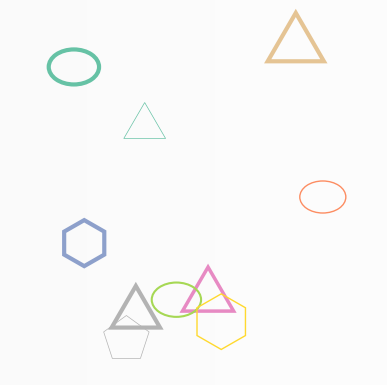[{"shape": "triangle", "thickness": 0.5, "radius": 0.31, "center": [0.373, 0.671]}, {"shape": "oval", "thickness": 3, "radius": 0.32, "center": [0.191, 0.826]}, {"shape": "oval", "thickness": 1, "radius": 0.3, "center": [0.833, 0.488]}, {"shape": "hexagon", "thickness": 3, "radius": 0.3, "center": [0.217, 0.369]}, {"shape": "triangle", "thickness": 2.5, "radius": 0.38, "center": [0.537, 0.23]}, {"shape": "oval", "thickness": 1.5, "radius": 0.32, "center": [0.455, 0.222]}, {"shape": "hexagon", "thickness": 1, "radius": 0.36, "center": [0.571, 0.165]}, {"shape": "triangle", "thickness": 3, "radius": 0.42, "center": [0.763, 0.883]}, {"shape": "pentagon", "thickness": 0.5, "radius": 0.31, "center": [0.326, 0.119]}, {"shape": "triangle", "thickness": 3, "radius": 0.36, "center": [0.351, 0.185]}]